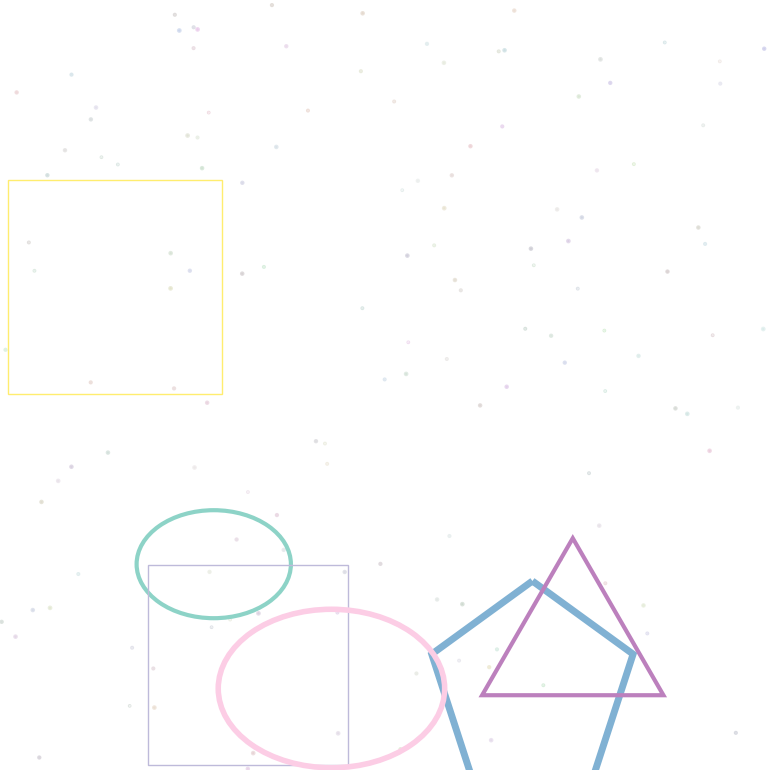[{"shape": "oval", "thickness": 1.5, "radius": 0.5, "center": [0.278, 0.267]}, {"shape": "square", "thickness": 0.5, "radius": 0.65, "center": [0.322, 0.136]}, {"shape": "pentagon", "thickness": 2.5, "radius": 0.69, "center": [0.691, 0.108]}, {"shape": "oval", "thickness": 2, "radius": 0.74, "center": [0.43, 0.106]}, {"shape": "triangle", "thickness": 1.5, "radius": 0.68, "center": [0.744, 0.165]}, {"shape": "square", "thickness": 0.5, "radius": 0.7, "center": [0.149, 0.627]}]